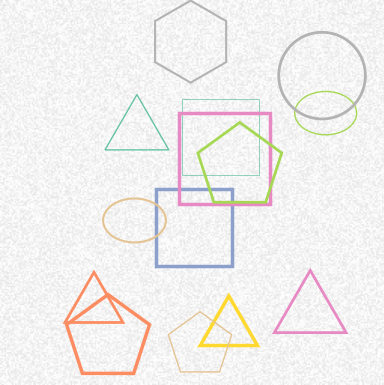[{"shape": "triangle", "thickness": 1, "radius": 0.48, "center": [0.356, 0.659]}, {"shape": "square", "thickness": 0.5, "radius": 0.5, "center": [0.573, 0.644]}, {"shape": "triangle", "thickness": 2, "radius": 0.43, "center": [0.244, 0.206]}, {"shape": "pentagon", "thickness": 2.5, "radius": 0.57, "center": [0.281, 0.122]}, {"shape": "square", "thickness": 2.5, "radius": 0.5, "center": [0.504, 0.409]}, {"shape": "triangle", "thickness": 2, "radius": 0.54, "center": [0.806, 0.19]}, {"shape": "square", "thickness": 2.5, "radius": 0.59, "center": [0.584, 0.589]}, {"shape": "oval", "thickness": 1, "radius": 0.4, "center": [0.846, 0.706]}, {"shape": "pentagon", "thickness": 2, "radius": 0.57, "center": [0.623, 0.567]}, {"shape": "triangle", "thickness": 2.5, "radius": 0.43, "center": [0.594, 0.145]}, {"shape": "oval", "thickness": 1.5, "radius": 0.41, "center": [0.349, 0.427]}, {"shape": "pentagon", "thickness": 1, "radius": 0.43, "center": [0.52, 0.104]}, {"shape": "hexagon", "thickness": 1.5, "radius": 0.53, "center": [0.495, 0.892]}, {"shape": "circle", "thickness": 2, "radius": 0.56, "center": [0.836, 0.804]}]